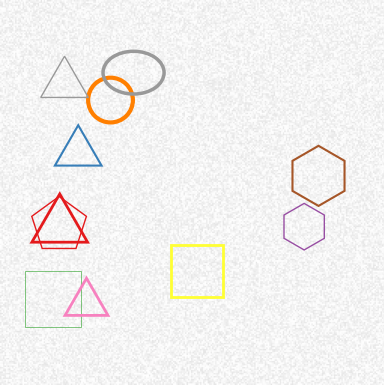[{"shape": "triangle", "thickness": 2, "radius": 0.42, "center": [0.155, 0.413]}, {"shape": "pentagon", "thickness": 1, "radius": 0.37, "center": [0.154, 0.415]}, {"shape": "triangle", "thickness": 1.5, "radius": 0.35, "center": [0.203, 0.605]}, {"shape": "square", "thickness": 0.5, "radius": 0.37, "center": [0.138, 0.223]}, {"shape": "hexagon", "thickness": 1, "radius": 0.3, "center": [0.79, 0.411]}, {"shape": "circle", "thickness": 3, "radius": 0.29, "center": [0.287, 0.74]}, {"shape": "square", "thickness": 2, "radius": 0.34, "center": [0.512, 0.295]}, {"shape": "hexagon", "thickness": 1.5, "radius": 0.39, "center": [0.827, 0.543]}, {"shape": "triangle", "thickness": 2, "radius": 0.32, "center": [0.225, 0.213]}, {"shape": "triangle", "thickness": 1, "radius": 0.36, "center": [0.168, 0.783]}, {"shape": "oval", "thickness": 2.5, "radius": 0.4, "center": [0.347, 0.811]}]